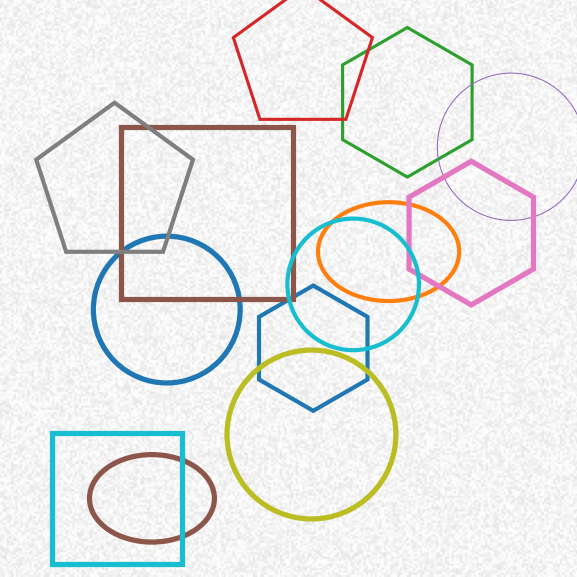[{"shape": "circle", "thickness": 2.5, "radius": 0.64, "center": [0.289, 0.463]}, {"shape": "hexagon", "thickness": 2, "radius": 0.54, "center": [0.542, 0.396]}, {"shape": "oval", "thickness": 2, "radius": 0.61, "center": [0.673, 0.563]}, {"shape": "hexagon", "thickness": 1.5, "radius": 0.65, "center": [0.705, 0.822]}, {"shape": "pentagon", "thickness": 1.5, "radius": 0.63, "center": [0.524, 0.895]}, {"shape": "circle", "thickness": 0.5, "radius": 0.64, "center": [0.885, 0.745]}, {"shape": "square", "thickness": 2.5, "radius": 0.74, "center": [0.359, 0.631]}, {"shape": "oval", "thickness": 2.5, "radius": 0.54, "center": [0.263, 0.136]}, {"shape": "hexagon", "thickness": 2.5, "radius": 0.62, "center": [0.816, 0.595]}, {"shape": "pentagon", "thickness": 2, "radius": 0.71, "center": [0.198, 0.679]}, {"shape": "circle", "thickness": 2.5, "radius": 0.73, "center": [0.539, 0.247]}, {"shape": "square", "thickness": 2.5, "radius": 0.56, "center": [0.202, 0.136]}, {"shape": "circle", "thickness": 2, "radius": 0.57, "center": [0.612, 0.507]}]